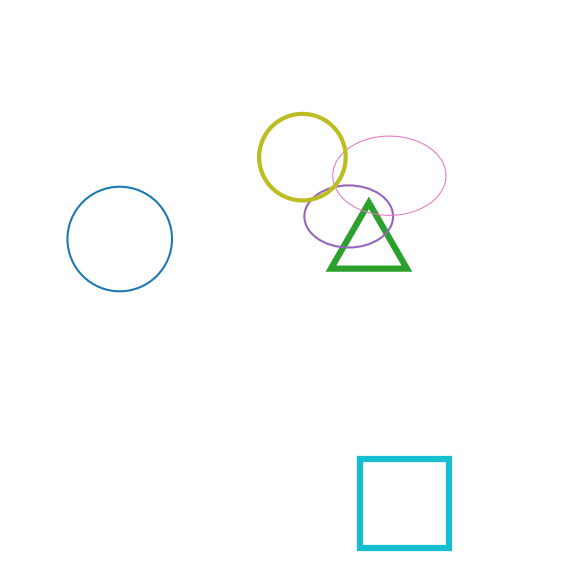[{"shape": "circle", "thickness": 1, "radius": 0.45, "center": [0.207, 0.585]}, {"shape": "triangle", "thickness": 3, "radius": 0.38, "center": [0.639, 0.572]}, {"shape": "oval", "thickness": 1, "radius": 0.38, "center": [0.604, 0.624]}, {"shape": "oval", "thickness": 0.5, "radius": 0.49, "center": [0.674, 0.695]}, {"shape": "circle", "thickness": 2, "radius": 0.37, "center": [0.524, 0.727]}, {"shape": "square", "thickness": 3, "radius": 0.38, "center": [0.701, 0.128]}]